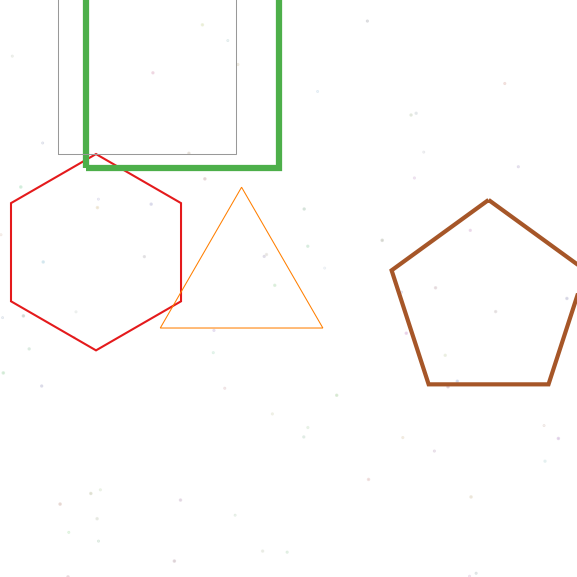[{"shape": "hexagon", "thickness": 1, "radius": 0.85, "center": [0.166, 0.562]}, {"shape": "square", "thickness": 3, "radius": 0.83, "center": [0.316, 0.875]}, {"shape": "triangle", "thickness": 0.5, "radius": 0.81, "center": [0.418, 0.512]}, {"shape": "pentagon", "thickness": 2, "radius": 0.88, "center": [0.846, 0.476]}, {"shape": "square", "thickness": 0.5, "radius": 0.77, "center": [0.254, 0.886]}]